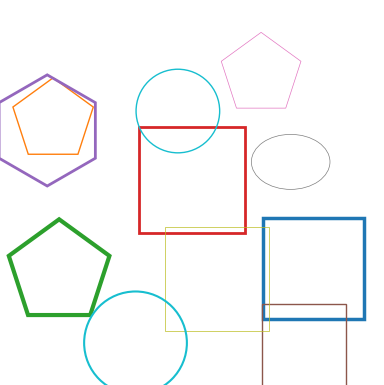[{"shape": "square", "thickness": 2.5, "radius": 0.65, "center": [0.814, 0.303]}, {"shape": "pentagon", "thickness": 1, "radius": 0.55, "center": [0.138, 0.688]}, {"shape": "pentagon", "thickness": 3, "radius": 0.69, "center": [0.154, 0.293]}, {"shape": "square", "thickness": 2, "radius": 0.69, "center": [0.5, 0.533]}, {"shape": "hexagon", "thickness": 2, "radius": 0.72, "center": [0.123, 0.661]}, {"shape": "square", "thickness": 1, "radius": 0.54, "center": [0.79, 0.101]}, {"shape": "pentagon", "thickness": 0.5, "radius": 0.54, "center": [0.678, 0.807]}, {"shape": "oval", "thickness": 0.5, "radius": 0.51, "center": [0.755, 0.58]}, {"shape": "square", "thickness": 0.5, "radius": 0.67, "center": [0.565, 0.274]}, {"shape": "circle", "thickness": 1, "radius": 0.54, "center": [0.462, 0.712]}, {"shape": "circle", "thickness": 1.5, "radius": 0.67, "center": [0.352, 0.109]}]